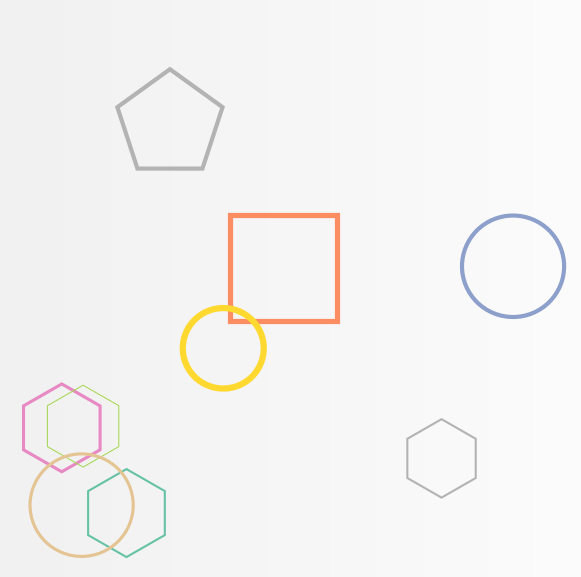[{"shape": "hexagon", "thickness": 1, "radius": 0.38, "center": [0.218, 0.111]}, {"shape": "square", "thickness": 2.5, "radius": 0.46, "center": [0.488, 0.535]}, {"shape": "circle", "thickness": 2, "radius": 0.44, "center": [0.883, 0.538]}, {"shape": "hexagon", "thickness": 1.5, "radius": 0.38, "center": [0.106, 0.258]}, {"shape": "hexagon", "thickness": 0.5, "radius": 0.35, "center": [0.143, 0.261]}, {"shape": "circle", "thickness": 3, "radius": 0.35, "center": [0.384, 0.396]}, {"shape": "circle", "thickness": 1.5, "radius": 0.44, "center": [0.14, 0.124]}, {"shape": "pentagon", "thickness": 2, "radius": 0.48, "center": [0.292, 0.784]}, {"shape": "hexagon", "thickness": 1, "radius": 0.34, "center": [0.76, 0.205]}]